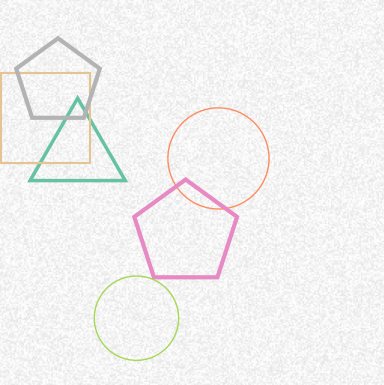[{"shape": "triangle", "thickness": 2.5, "radius": 0.71, "center": [0.202, 0.602]}, {"shape": "circle", "thickness": 1, "radius": 0.66, "center": [0.567, 0.589]}, {"shape": "pentagon", "thickness": 3, "radius": 0.7, "center": [0.482, 0.393]}, {"shape": "circle", "thickness": 1, "radius": 0.55, "center": [0.354, 0.174]}, {"shape": "square", "thickness": 1.5, "radius": 0.58, "center": [0.117, 0.693]}, {"shape": "pentagon", "thickness": 3, "radius": 0.57, "center": [0.151, 0.786]}]